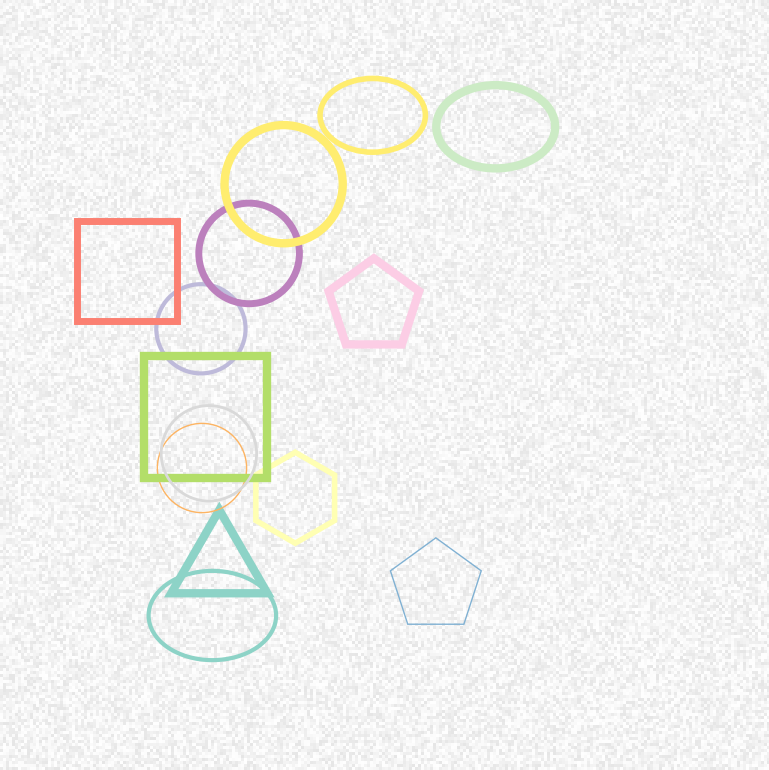[{"shape": "triangle", "thickness": 3, "radius": 0.36, "center": [0.285, 0.266]}, {"shape": "oval", "thickness": 1.5, "radius": 0.41, "center": [0.276, 0.201]}, {"shape": "hexagon", "thickness": 2, "radius": 0.3, "center": [0.383, 0.354]}, {"shape": "circle", "thickness": 1.5, "radius": 0.29, "center": [0.261, 0.573]}, {"shape": "square", "thickness": 2.5, "radius": 0.32, "center": [0.165, 0.648]}, {"shape": "pentagon", "thickness": 0.5, "radius": 0.31, "center": [0.566, 0.239]}, {"shape": "circle", "thickness": 0.5, "radius": 0.29, "center": [0.262, 0.392]}, {"shape": "square", "thickness": 3, "radius": 0.4, "center": [0.267, 0.459]}, {"shape": "pentagon", "thickness": 3, "radius": 0.31, "center": [0.486, 0.603]}, {"shape": "circle", "thickness": 1, "radius": 0.31, "center": [0.271, 0.411]}, {"shape": "circle", "thickness": 2.5, "radius": 0.33, "center": [0.324, 0.671]}, {"shape": "oval", "thickness": 3, "radius": 0.39, "center": [0.644, 0.835]}, {"shape": "circle", "thickness": 3, "radius": 0.38, "center": [0.368, 0.761]}, {"shape": "oval", "thickness": 2, "radius": 0.34, "center": [0.484, 0.85]}]